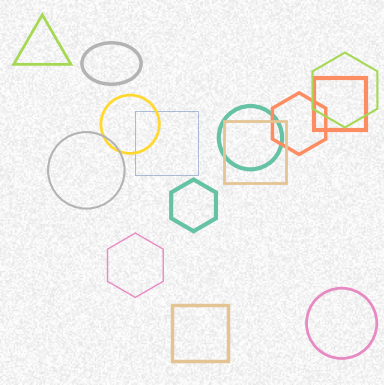[{"shape": "hexagon", "thickness": 3, "radius": 0.34, "center": [0.503, 0.467]}, {"shape": "circle", "thickness": 3, "radius": 0.41, "center": [0.651, 0.642]}, {"shape": "hexagon", "thickness": 2.5, "radius": 0.4, "center": [0.777, 0.679]}, {"shape": "square", "thickness": 3, "radius": 0.34, "center": [0.883, 0.73]}, {"shape": "square", "thickness": 0.5, "radius": 0.41, "center": [0.432, 0.629]}, {"shape": "circle", "thickness": 2, "radius": 0.46, "center": [0.887, 0.16]}, {"shape": "hexagon", "thickness": 1, "radius": 0.42, "center": [0.352, 0.311]}, {"shape": "triangle", "thickness": 2, "radius": 0.43, "center": [0.11, 0.876]}, {"shape": "hexagon", "thickness": 1.5, "radius": 0.49, "center": [0.896, 0.766]}, {"shape": "circle", "thickness": 2, "radius": 0.38, "center": [0.338, 0.677]}, {"shape": "square", "thickness": 2.5, "radius": 0.37, "center": [0.52, 0.135]}, {"shape": "square", "thickness": 2, "radius": 0.4, "center": [0.662, 0.606]}, {"shape": "circle", "thickness": 1.5, "radius": 0.5, "center": [0.224, 0.558]}, {"shape": "oval", "thickness": 2.5, "radius": 0.38, "center": [0.29, 0.835]}]